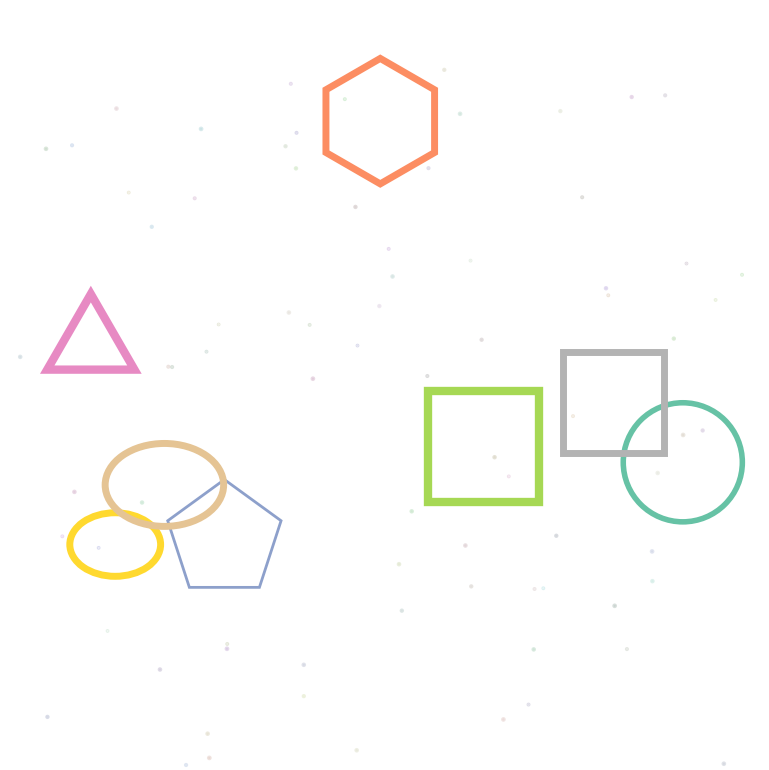[{"shape": "circle", "thickness": 2, "radius": 0.39, "center": [0.887, 0.4]}, {"shape": "hexagon", "thickness": 2.5, "radius": 0.41, "center": [0.494, 0.843]}, {"shape": "pentagon", "thickness": 1, "radius": 0.39, "center": [0.291, 0.3]}, {"shape": "triangle", "thickness": 3, "radius": 0.33, "center": [0.118, 0.553]}, {"shape": "square", "thickness": 3, "radius": 0.36, "center": [0.628, 0.421]}, {"shape": "oval", "thickness": 2.5, "radius": 0.29, "center": [0.15, 0.293]}, {"shape": "oval", "thickness": 2.5, "radius": 0.38, "center": [0.214, 0.37]}, {"shape": "square", "thickness": 2.5, "radius": 0.33, "center": [0.796, 0.478]}]